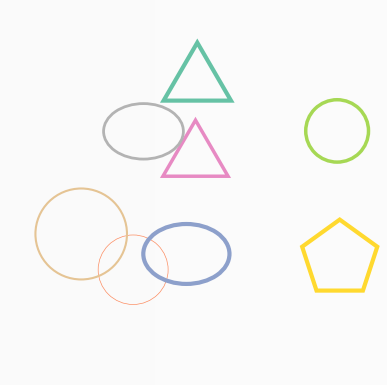[{"shape": "triangle", "thickness": 3, "radius": 0.5, "center": [0.509, 0.789]}, {"shape": "circle", "thickness": 0.5, "radius": 0.45, "center": [0.344, 0.299]}, {"shape": "oval", "thickness": 3, "radius": 0.56, "center": [0.481, 0.34]}, {"shape": "triangle", "thickness": 2.5, "radius": 0.49, "center": [0.505, 0.591]}, {"shape": "circle", "thickness": 2.5, "radius": 0.41, "center": [0.87, 0.66]}, {"shape": "pentagon", "thickness": 3, "radius": 0.51, "center": [0.877, 0.328]}, {"shape": "circle", "thickness": 1.5, "radius": 0.59, "center": [0.21, 0.392]}, {"shape": "oval", "thickness": 2, "radius": 0.51, "center": [0.37, 0.659]}]